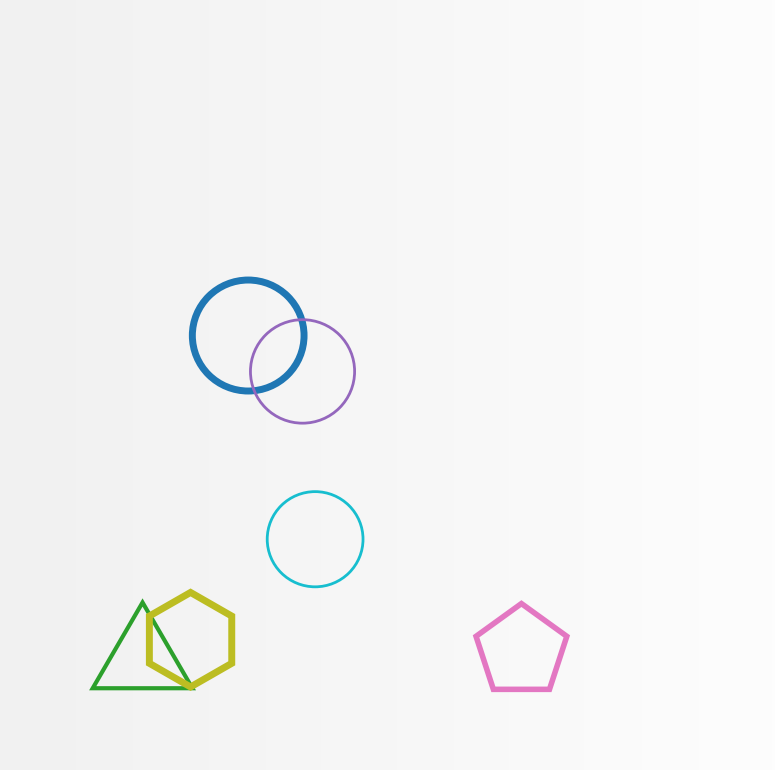[{"shape": "circle", "thickness": 2.5, "radius": 0.36, "center": [0.32, 0.564]}, {"shape": "triangle", "thickness": 1.5, "radius": 0.37, "center": [0.184, 0.143]}, {"shape": "circle", "thickness": 1, "radius": 0.34, "center": [0.39, 0.518]}, {"shape": "pentagon", "thickness": 2, "radius": 0.31, "center": [0.673, 0.155]}, {"shape": "hexagon", "thickness": 2.5, "radius": 0.31, "center": [0.246, 0.169]}, {"shape": "circle", "thickness": 1, "radius": 0.31, "center": [0.407, 0.3]}]